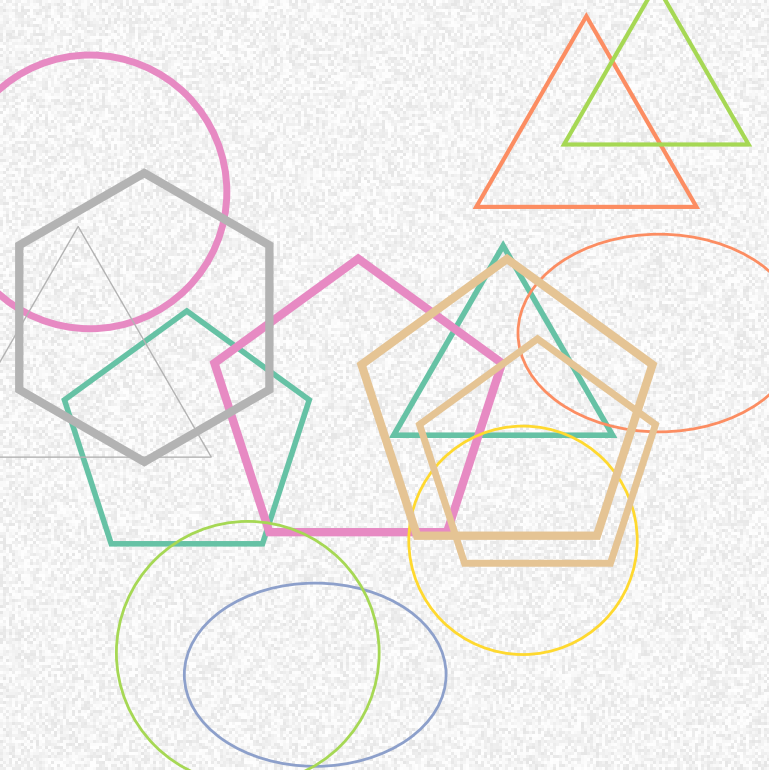[{"shape": "pentagon", "thickness": 2, "radius": 0.84, "center": [0.243, 0.429]}, {"shape": "triangle", "thickness": 2, "radius": 0.82, "center": [0.653, 0.517]}, {"shape": "triangle", "thickness": 1.5, "radius": 0.83, "center": [0.762, 0.814]}, {"shape": "oval", "thickness": 1, "radius": 0.92, "center": [0.856, 0.567]}, {"shape": "oval", "thickness": 1, "radius": 0.85, "center": [0.409, 0.124]}, {"shape": "pentagon", "thickness": 3, "radius": 0.98, "center": [0.465, 0.468]}, {"shape": "circle", "thickness": 2.5, "radius": 0.89, "center": [0.117, 0.751]}, {"shape": "circle", "thickness": 1, "radius": 0.85, "center": [0.322, 0.152]}, {"shape": "triangle", "thickness": 1.5, "radius": 0.69, "center": [0.852, 0.882]}, {"shape": "circle", "thickness": 1, "radius": 0.74, "center": [0.679, 0.298]}, {"shape": "pentagon", "thickness": 3, "radius": 0.99, "center": [0.658, 0.465]}, {"shape": "pentagon", "thickness": 2.5, "radius": 0.81, "center": [0.698, 0.399]}, {"shape": "triangle", "thickness": 0.5, "radius": 1.0, "center": [0.102, 0.506]}, {"shape": "hexagon", "thickness": 3, "radius": 0.94, "center": [0.187, 0.588]}]